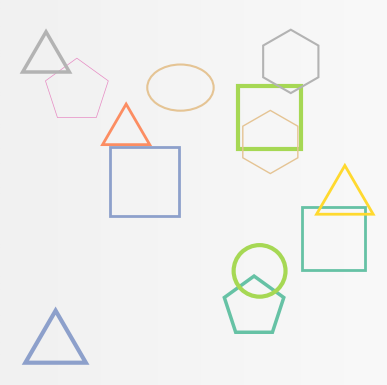[{"shape": "square", "thickness": 2, "radius": 0.41, "center": [0.861, 0.38]}, {"shape": "pentagon", "thickness": 2.5, "radius": 0.4, "center": [0.656, 0.202]}, {"shape": "triangle", "thickness": 2, "radius": 0.35, "center": [0.326, 0.659]}, {"shape": "square", "thickness": 2, "radius": 0.45, "center": [0.373, 0.529]}, {"shape": "triangle", "thickness": 3, "radius": 0.45, "center": [0.143, 0.103]}, {"shape": "pentagon", "thickness": 0.5, "radius": 0.43, "center": [0.198, 0.764]}, {"shape": "square", "thickness": 3, "radius": 0.41, "center": [0.696, 0.695]}, {"shape": "circle", "thickness": 3, "radius": 0.33, "center": [0.67, 0.296]}, {"shape": "triangle", "thickness": 2, "radius": 0.42, "center": [0.89, 0.486]}, {"shape": "oval", "thickness": 1.5, "radius": 0.43, "center": [0.466, 0.772]}, {"shape": "hexagon", "thickness": 1, "radius": 0.41, "center": [0.698, 0.631]}, {"shape": "triangle", "thickness": 2.5, "radius": 0.35, "center": [0.119, 0.848]}, {"shape": "hexagon", "thickness": 1.5, "radius": 0.41, "center": [0.75, 0.841]}]